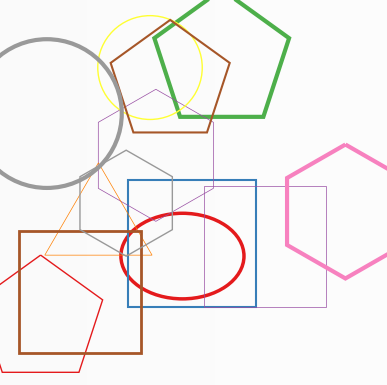[{"shape": "pentagon", "thickness": 1, "radius": 0.84, "center": [0.105, 0.169]}, {"shape": "oval", "thickness": 2.5, "radius": 0.79, "center": [0.471, 0.335]}, {"shape": "square", "thickness": 1.5, "radius": 0.82, "center": [0.495, 0.367]}, {"shape": "pentagon", "thickness": 3, "radius": 0.91, "center": [0.572, 0.844]}, {"shape": "square", "thickness": 0.5, "radius": 0.79, "center": [0.683, 0.359]}, {"shape": "hexagon", "thickness": 0.5, "radius": 0.86, "center": [0.402, 0.597]}, {"shape": "triangle", "thickness": 0.5, "radius": 0.8, "center": [0.254, 0.417]}, {"shape": "circle", "thickness": 1, "radius": 0.67, "center": [0.387, 0.825]}, {"shape": "square", "thickness": 2, "radius": 0.79, "center": [0.207, 0.242]}, {"shape": "pentagon", "thickness": 1.5, "radius": 0.81, "center": [0.439, 0.787]}, {"shape": "hexagon", "thickness": 3, "radius": 0.87, "center": [0.891, 0.451]}, {"shape": "hexagon", "thickness": 1, "radius": 0.69, "center": [0.326, 0.472]}, {"shape": "circle", "thickness": 3, "radius": 0.97, "center": [0.121, 0.705]}]